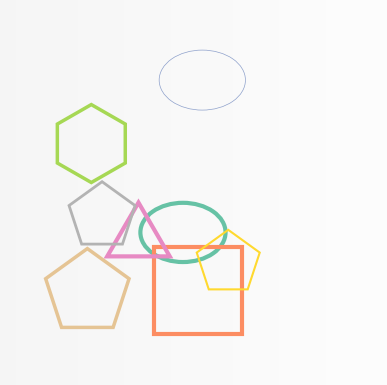[{"shape": "oval", "thickness": 3, "radius": 0.55, "center": [0.472, 0.396]}, {"shape": "square", "thickness": 3, "radius": 0.56, "center": [0.511, 0.245]}, {"shape": "oval", "thickness": 0.5, "radius": 0.56, "center": [0.522, 0.792]}, {"shape": "triangle", "thickness": 3, "radius": 0.47, "center": [0.357, 0.381]}, {"shape": "hexagon", "thickness": 2.5, "radius": 0.51, "center": [0.236, 0.627]}, {"shape": "pentagon", "thickness": 1.5, "radius": 0.43, "center": [0.589, 0.318]}, {"shape": "pentagon", "thickness": 2.5, "radius": 0.57, "center": [0.225, 0.241]}, {"shape": "pentagon", "thickness": 2, "radius": 0.45, "center": [0.263, 0.438]}]